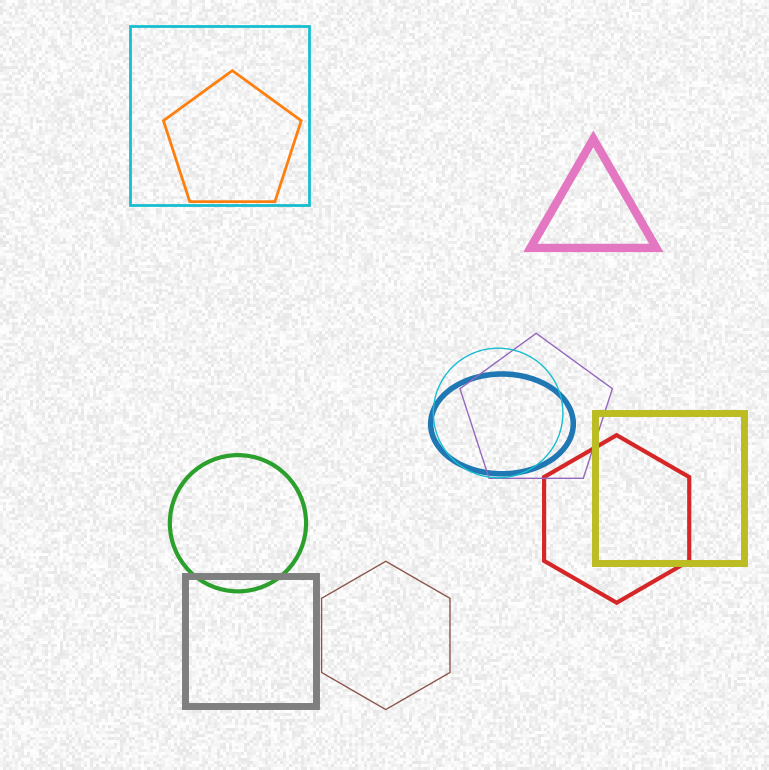[{"shape": "oval", "thickness": 2, "radius": 0.46, "center": [0.652, 0.449]}, {"shape": "pentagon", "thickness": 1, "radius": 0.47, "center": [0.302, 0.814]}, {"shape": "circle", "thickness": 1.5, "radius": 0.44, "center": [0.309, 0.32]}, {"shape": "hexagon", "thickness": 1.5, "radius": 0.54, "center": [0.801, 0.326]}, {"shape": "pentagon", "thickness": 0.5, "radius": 0.52, "center": [0.696, 0.463]}, {"shape": "hexagon", "thickness": 0.5, "radius": 0.48, "center": [0.501, 0.175]}, {"shape": "triangle", "thickness": 3, "radius": 0.47, "center": [0.771, 0.725]}, {"shape": "square", "thickness": 2.5, "radius": 0.42, "center": [0.325, 0.168]}, {"shape": "square", "thickness": 2.5, "radius": 0.49, "center": [0.87, 0.366]}, {"shape": "square", "thickness": 1, "radius": 0.58, "center": [0.285, 0.85]}, {"shape": "circle", "thickness": 0.5, "radius": 0.42, "center": [0.647, 0.464]}]